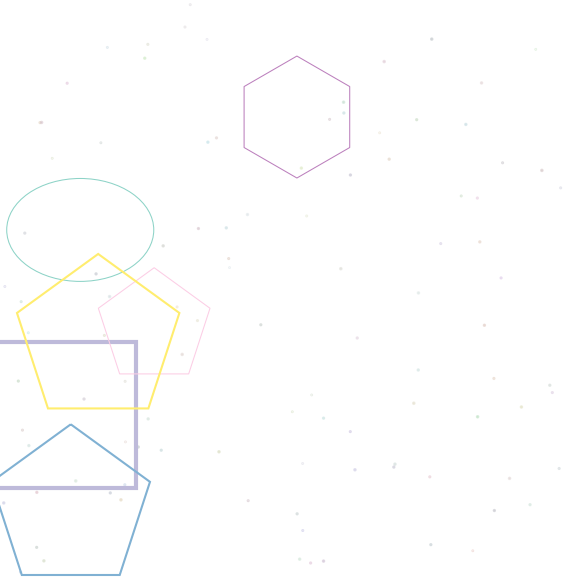[{"shape": "oval", "thickness": 0.5, "radius": 0.64, "center": [0.139, 0.601]}, {"shape": "square", "thickness": 2, "radius": 0.63, "center": [0.108, 0.281]}, {"shape": "pentagon", "thickness": 1, "radius": 0.72, "center": [0.123, 0.12]}, {"shape": "pentagon", "thickness": 0.5, "radius": 0.51, "center": [0.267, 0.434]}, {"shape": "hexagon", "thickness": 0.5, "radius": 0.53, "center": [0.514, 0.796]}, {"shape": "pentagon", "thickness": 1, "radius": 0.74, "center": [0.17, 0.412]}]